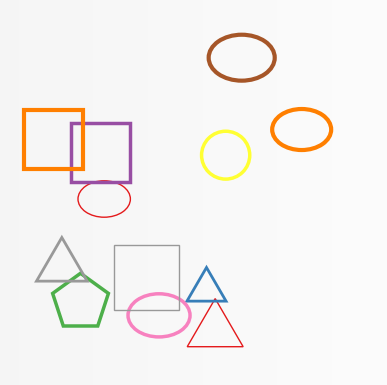[{"shape": "oval", "thickness": 1, "radius": 0.34, "center": [0.269, 0.483]}, {"shape": "triangle", "thickness": 1, "radius": 0.42, "center": [0.555, 0.141]}, {"shape": "triangle", "thickness": 2, "radius": 0.29, "center": [0.533, 0.247]}, {"shape": "pentagon", "thickness": 2.5, "radius": 0.38, "center": [0.208, 0.214]}, {"shape": "square", "thickness": 2.5, "radius": 0.38, "center": [0.26, 0.603]}, {"shape": "oval", "thickness": 3, "radius": 0.38, "center": [0.779, 0.664]}, {"shape": "square", "thickness": 3, "radius": 0.38, "center": [0.138, 0.638]}, {"shape": "circle", "thickness": 2.5, "radius": 0.31, "center": [0.582, 0.597]}, {"shape": "oval", "thickness": 3, "radius": 0.43, "center": [0.624, 0.85]}, {"shape": "oval", "thickness": 2.5, "radius": 0.4, "center": [0.41, 0.181]}, {"shape": "square", "thickness": 1, "radius": 0.42, "center": [0.378, 0.279]}, {"shape": "triangle", "thickness": 2, "radius": 0.38, "center": [0.16, 0.308]}]